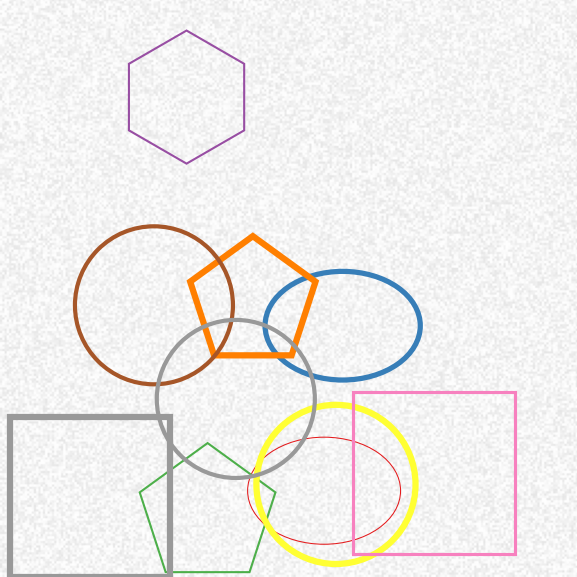[{"shape": "oval", "thickness": 0.5, "radius": 0.66, "center": [0.561, 0.149]}, {"shape": "oval", "thickness": 2.5, "radius": 0.67, "center": [0.593, 0.435]}, {"shape": "pentagon", "thickness": 1, "radius": 0.62, "center": [0.359, 0.108]}, {"shape": "hexagon", "thickness": 1, "radius": 0.58, "center": [0.323, 0.831]}, {"shape": "pentagon", "thickness": 3, "radius": 0.57, "center": [0.438, 0.476]}, {"shape": "circle", "thickness": 3, "radius": 0.69, "center": [0.582, 0.16]}, {"shape": "circle", "thickness": 2, "radius": 0.68, "center": [0.267, 0.47]}, {"shape": "square", "thickness": 1.5, "radius": 0.7, "center": [0.752, 0.18]}, {"shape": "circle", "thickness": 2, "radius": 0.68, "center": [0.408, 0.308]}, {"shape": "square", "thickness": 3, "radius": 0.69, "center": [0.155, 0.139]}]